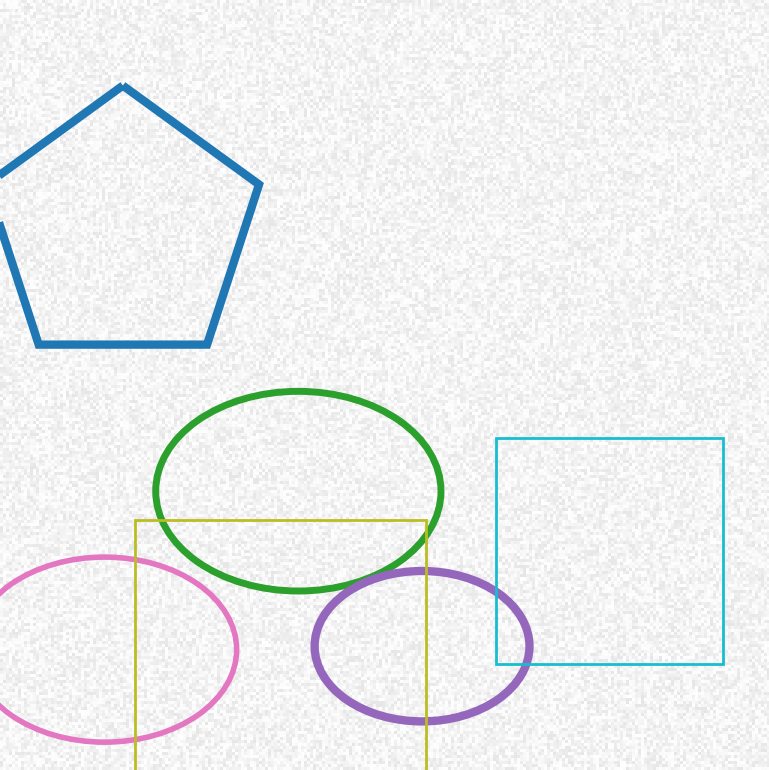[{"shape": "pentagon", "thickness": 3, "radius": 0.93, "center": [0.16, 0.703]}, {"shape": "oval", "thickness": 2.5, "radius": 0.93, "center": [0.387, 0.362]}, {"shape": "oval", "thickness": 3, "radius": 0.7, "center": [0.548, 0.161]}, {"shape": "oval", "thickness": 2, "radius": 0.86, "center": [0.136, 0.156]}, {"shape": "square", "thickness": 1, "radius": 0.94, "center": [0.364, 0.136]}, {"shape": "square", "thickness": 1, "radius": 0.74, "center": [0.792, 0.285]}]